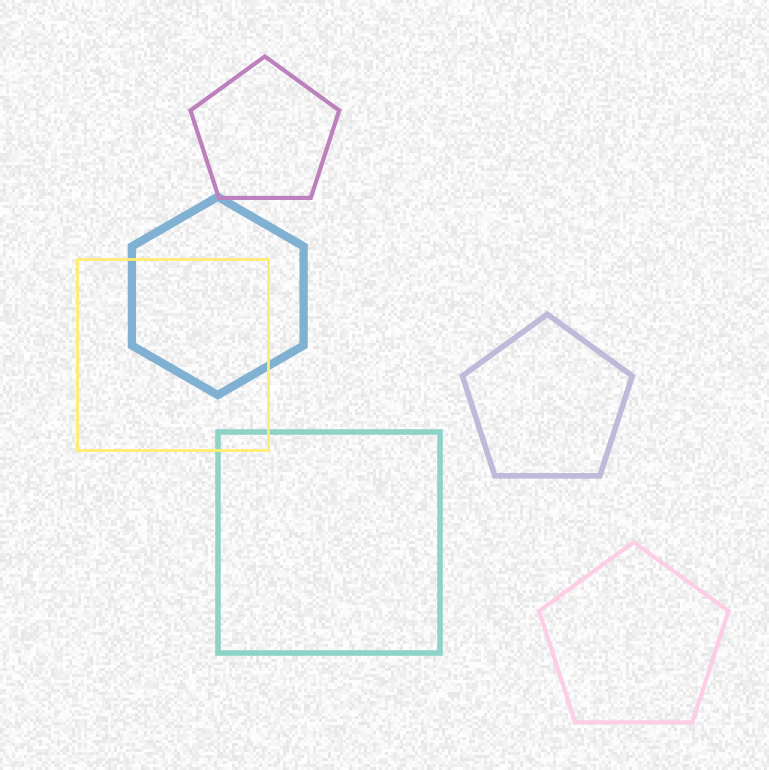[{"shape": "square", "thickness": 2, "radius": 0.72, "center": [0.427, 0.295]}, {"shape": "pentagon", "thickness": 2, "radius": 0.58, "center": [0.711, 0.476]}, {"shape": "hexagon", "thickness": 3, "radius": 0.64, "center": [0.283, 0.616]}, {"shape": "pentagon", "thickness": 1.5, "radius": 0.65, "center": [0.823, 0.167]}, {"shape": "pentagon", "thickness": 1.5, "radius": 0.51, "center": [0.344, 0.825]}, {"shape": "square", "thickness": 1, "radius": 0.62, "center": [0.224, 0.54]}]